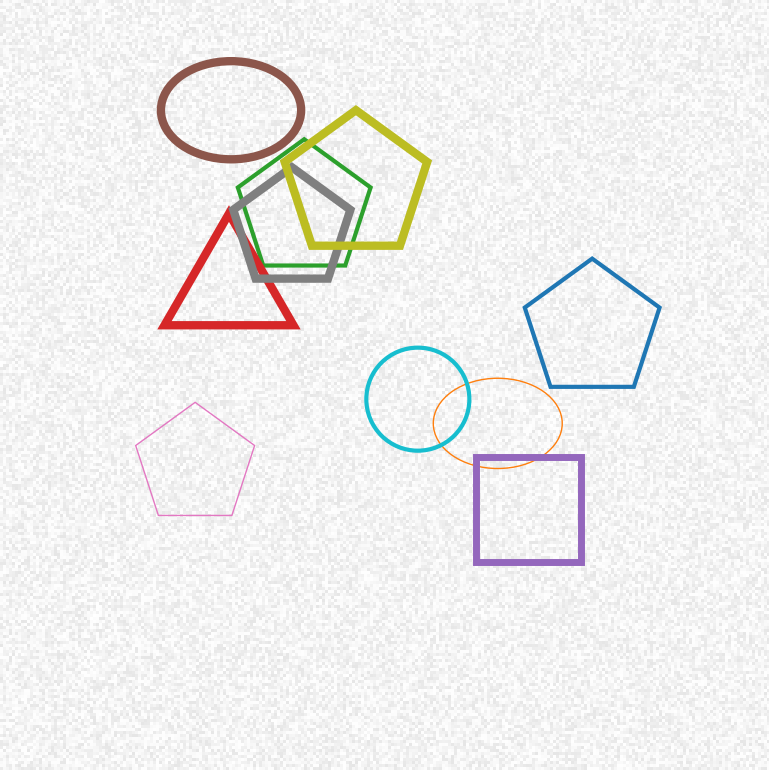[{"shape": "pentagon", "thickness": 1.5, "radius": 0.46, "center": [0.769, 0.572]}, {"shape": "oval", "thickness": 0.5, "radius": 0.42, "center": [0.646, 0.45]}, {"shape": "pentagon", "thickness": 1.5, "radius": 0.45, "center": [0.395, 0.728]}, {"shape": "triangle", "thickness": 3, "radius": 0.48, "center": [0.297, 0.626]}, {"shape": "square", "thickness": 2.5, "radius": 0.34, "center": [0.686, 0.339]}, {"shape": "oval", "thickness": 3, "radius": 0.46, "center": [0.3, 0.857]}, {"shape": "pentagon", "thickness": 0.5, "radius": 0.41, "center": [0.253, 0.396]}, {"shape": "pentagon", "thickness": 3, "radius": 0.4, "center": [0.379, 0.703]}, {"shape": "pentagon", "thickness": 3, "radius": 0.49, "center": [0.462, 0.76]}, {"shape": "circle", "thickness": 1.5, "radius": 0.33, "center": [0.543, 0.482]}]